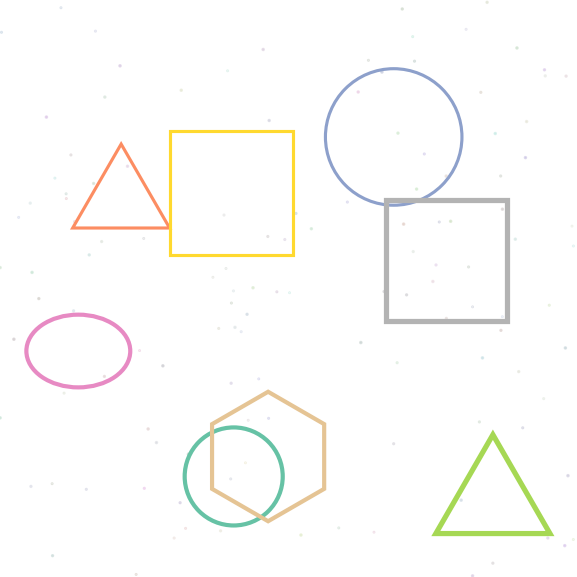[{"shape": "circle", "thickness": 2, "radius": 0.42, "center": [0.405, 0.174]}, {"shape": "triangle", "thickness": 1.5, "radius": 0.48, "center": [0.21, 0.653]}, {"shape": "circle", "thickness": 1.5, "radius": 0.59, "center": [0.682, 0.762]}, {"shape": "oval", "thickness": 2, "radius": 0.45, "center": [0.136, 0.391]}, {"shape": "triangle", "thickness": 2.5, "radius": 0.57, "center": [0.853, 0.132]}, {"shape": "square", "thickness": 1.5, "radius": 0.54, "center": [0.401, 0.665]}, {"shape": "hexagon", "thickness": 2, "radius": 0.56, "center": [0.464, 0.209]}, {"shape": "square", "thickness": 2.5, "radius": 0.52, "center": [0.773, 0.548]}]